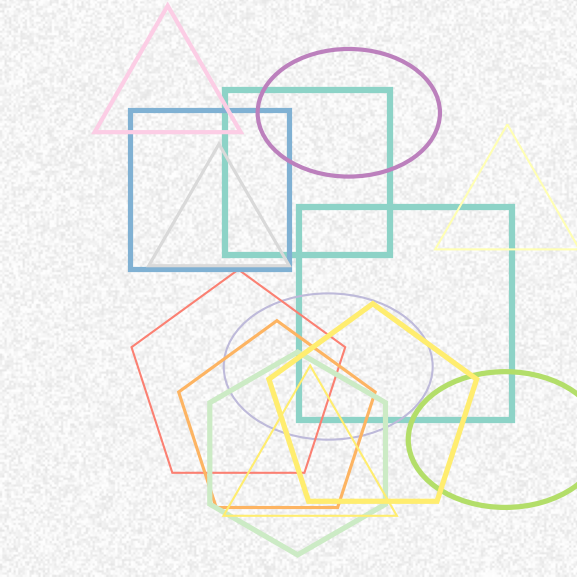[{"shape": "square", "thickness": 3, "radius": 0.92, "center": [0.702, 0.456]}, {"shape": "square", "thickness": 3, "radius": 0.72, "center": [0.533, 0.7]}, {"shape": "triangle", "thickness": 1, "radius": 0.72, "center": [0.879, 0.639]}, {"shape": "oval", "thickness": 1, "radius": 0.9, "center": [0.568, 0.364]}, {"shape": "pentagon", "thickness": 1, "radius": 0.97, "center": [0.413, 0.338]}, {"shape": "square", "thickness": 2.5, "radius": 0.69, "center": [0.363, 0.671]}, {"shape": "pentagon", "thickness": 1.5, "radius": 0.89, "center": [0.48, 0.265]}, {"shape": "oval", "thickness": 2.5, "radius": 0.84, "center": [0.875, 0.238]}, {"shape": "triangle", "thickness": 2, "radius": 0.73, "center": [0.29, 0.843]}, {"shape": "triangle", "thickness": 1.5, "radius": 0.7, "center": [0.379, 0.609]}, {"shape": "oval", "thickness": 2, "radius": 0.79, "center": [0.604, 0.804]}, {"shape": "hexagon", "thickness": 2.5, "radius": 0.88, "center": [0.515, 0.214]}, {"shape": "pentagon", "thickness": 2.5, "radius": 0.95, "center": [0.646, 0.284]}, {"shape": "triangle", "thickness": 1, "radius": 0.87, "center": [0.537, 0.193]}]